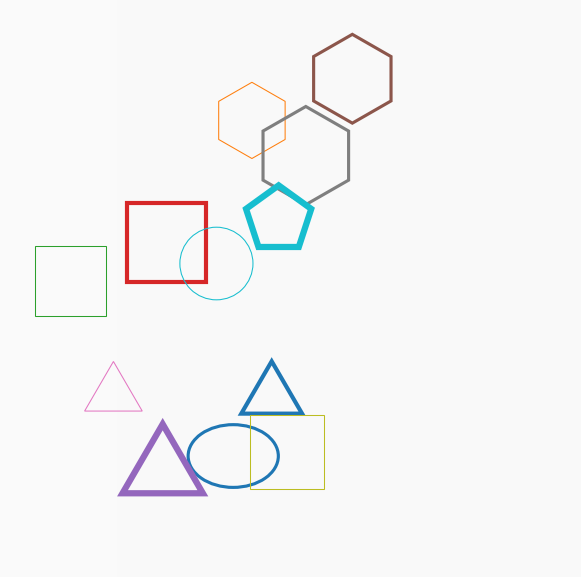[{"shape": "triangle", "thickness": 2, "radius": 0.3, "center": [0.467, 0.313]}, {"shape": "oval", "thickness": 1.5, "radius": 0.39, "center": [0.401, 0.209]}, {"shape": "hexagon", "thickness": 0.5, "radius": 0.33, "center": [0.433, 0.791]}, {"shape": "square", "thickness": 0.5, "radius": 0.31, "center": [0.121, 0.513]}, {"shape": "square", "thickness": 2, "radius": 0.34, "center": [0.286, 0.58]}, {"shape": "triangle", "thickness": 3, "radius": 0.4, "center": [0.28, 0.185]}, {"shape": "hexagon", "thickness": 1.5, "radius": 0.38, "center": [0.606, 0.863]}, {"shape": "triangle", "thickness": 0.5, "radius": 0.29, "center": [0.195, 0.316]}, {"shape": "hexagon", "thickness": 1.5, "radius": 0.43, "center": [0.526, 0.73]}, {"shape": "square", "thickness": 0.5, "radius": 0.32, "center": [0.493, 0.217]}, {"shape": "circle", "thickness": 0.5, "radius": 0.31, "center": [0.372, 0.543]}, {"shape": "pentagon", "thickness": 3, "radius": 0.29, "center": [0.479, 0.619]}]